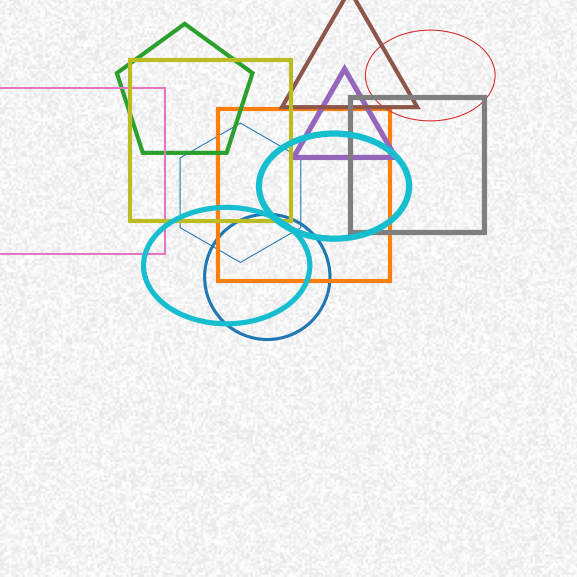[{"shape": "hexagon", "thickness": 0.5, "radius": 0.6, "center": [0.416, 0.665]}, {"shape": "circle", "thickness": 1.5, "radius": 0.54, "center": [0.463, 0.52]}, {"shape": "square", "thickness": 2, "radius": 0.74, "center": [0.527, 0.662]}, {"shape": "pentagon", "thickness": 2, "radius": 0.62, "center": [0.32, 0.834]}, {"shape": "oval", "thickness": 0.5, "radius": 0.56, "center": [0.745, 0.868]}, {"shape": "triangle", "thickness": 2.5, "radius": 0.51, "center": [0.597, 0.778]}, {"shape": "triangle", "thickness": 2, "radius": 0.68, "center": [0.605, 0.881]}, {"shape": "square", "thickness": 1, "radius": 0.72, "center": [0.141, 0.704]}, {"shape": "square", "thickness": 2.5, "radius": 0.58, "center": [0.722, 0.714]}, {"shape": "square", "thickness": 2, "radius": 0.7, "center": [0.364, 0.756]}, {"shape": "oval", "thickness": 2.5, "radius": 0.72, "center": [0.393, 0.539]}, {"shape": "oval", "thickness": 3, "radius": 0.65, "center": [0.578, 0.677]}]